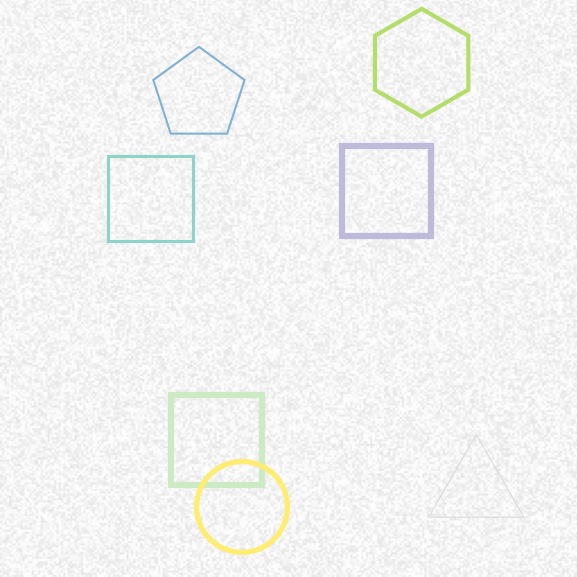[{"shape": "square", "thickness": 1.5, "radius": 0.37, "center": [0.261, 0.656]}, {"shape": "square", "thickness": 3, "radius": 0.39, "center": [0.669, 0.669]}, {"shape": "pentagon", "thickness": 1, "radius": 0.42, "center": [0.344, 0.835]}, {"shape": "hexagon", "thickness": 2, "radius": 0.47, "center": [0.73, 0.891]}, {"shape": "triangle", "thickness": 0.5, "radius": 0.48, "center": [0.825, 0.151]}, {"shape": "square", "thickness": 3, "radius": 0.39, "center": [0.375, 0.237]}, {"shape": "circle", "thickness": 2.5, "radius": 0.39, "center": [0.419, 0.121]}]